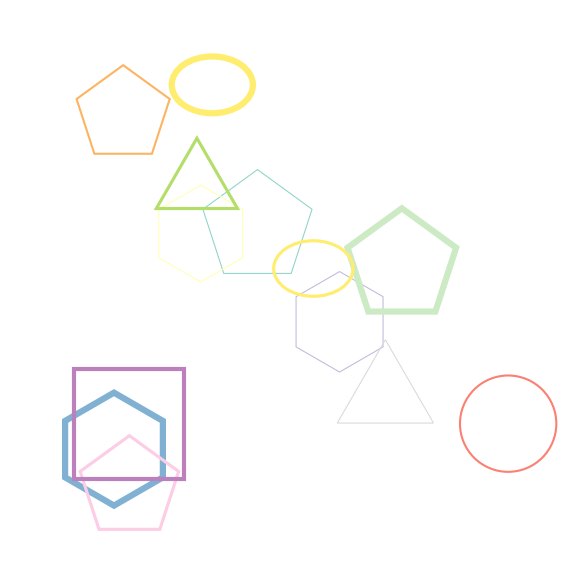[{"shape": "pentagon", "thickness": 0.5, "radius": 0.5, "center": [0.446, 0.606]}, {"shape": "hexagon", "thickness": 0.5, "radius": 0.42, "center": [0.348, 0.595]}, {"shape": "hexagon", "thickness": 0.5, "radius": 0.43, "center": [0.588, 0.442]}, {"shape": "circle", "thickness": 1, "radius": 0.42, "center": [0.88, 0.266]}, {"shape": "hexagon", "thickness": 3, "radius": 0.49, "center": [0.197, 0.221]}, {"shape": "pentagon", "thickness": 1, "radius": 0.42, "center": [0.213, 0.801]}, {"shape": "triangle", "thickness": 1.5, "radius": 0.41, "center": [0.341, 0.679]}, {"shape": "pentagon", "thickness": 1.5, "radius": 0.45, "center": [0.224, 0.155]}, {"shape": "triangle", "thickness": 0.5, "radius": 0.48, "center": [0.667, 0.315]}, {"shape": "square", "thickness": 2, "radius": 0.48, "center": [0.223, 0.265]}, {"shape": "pentagon", "thickness": 3, "radius": 0.49, "center": [0.696, 0.54]}, {"shape": "oval", "thickness": 1.5, "radius": 0.34, "center": [0.543, 0.534]}, {"shape": "oval", "thickness": 3, "radius": 0.35, "center": [0.368, 0.852]}]